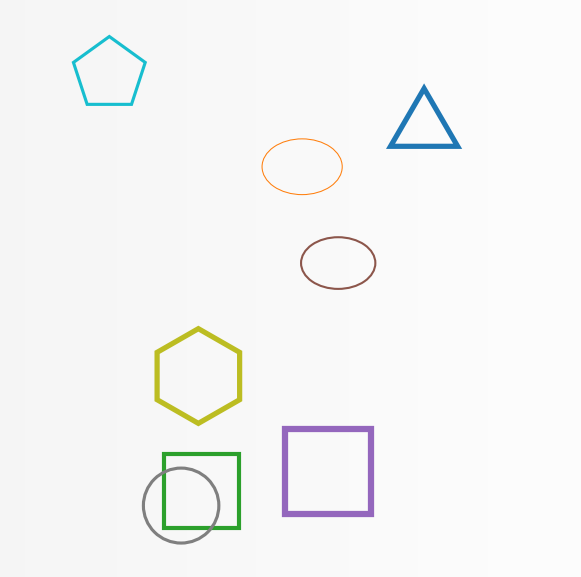[{"shape": "triangle", "thickness": 2.5, "radius": 0.33, "center": [0.73, 0.779]}, {"shape": "oval", "thickness": 0.5, "radius": 0.34, "center": [0.52, 0.71]}, {"shape": "square", "thickness": 2, "radius": 0.32, "center": [0.347, 0.15]}, {"shape": "square", "thickness": 3, "radius": 0.37, "center": [0.564, 0.183]}, {"shape": "oval", "thickness": 1, "radius": 0.32, "center": [0.582, 0.544]}, {"shape": "circle", "thickness": 1.5, "radius": 0.32, "center": [0.312, 0.124]}, {"shape": "hexagon", "thickness": 2.5, "radius": 0.41, "center": [0.341, 0.348]}, {"shape": "pentagon", "thickness": 1.5, "radius": 0.32, "center": [0.188, 0.871]}]